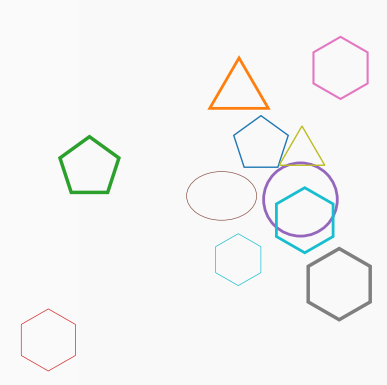[{"shape": "pentagon", "thickness": 1, "radius": 0.37, "center": [0.674, 0.626]}, {"shape": "triangle", "thickness": 2, "radius": 0.44, "center": [0.617, 0.762]}, {"shape": "pentagon", "thickness": 2.5, "radius": 0.4, "center": [0.231, 0.565]}, {"shape": "hexagon", "thickness": 0.5, "radius": 0.4, "center": [0.125, 0.117]}, {"shape": "circle", "thickness": 2, "radius": 0.48, "center": [0.775, 0.482]}, {"shape": "oval", "thickness": 0.5, "radius": 0.45, "center": [0.572, 0.491]}, {"shape": "hexagon", "thickness": 1.5, "radius": 0.4, "center": [0.879, 0.824]}, {"shape": "hexagon", "thickness": 2.5, "radius": 0.46, "center": [0.875, 0.262]}, {"shape": "triangle", "thickness": 1, "radius": 0.34, "center": [0.779, 0.605]}, {"shape": "hexagon", "thickness": 0.5, "radius": 0.34, "center": [0.615, 0.326]}, {"shape": "hexagon", "thickness": 2, "radius": 0.42, "center": [0.786, 0.428]}]